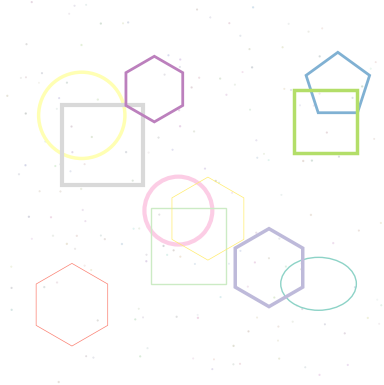[{"shape": "oval", "thickness": 1, "radius": 0.49, "center": [0.827, 0.263]}, {"shape": "circle", "thickness": 2.5, "radius": 0.56, "center": [0.212, 0.7]}, {"shape": "hexagon", "thickness": 2.5, "radius": 0.51, "center": [0.699, 0.305]}, {"shape": "hexagon", "thickness": 0.5, "radius": 0.54, "center": [0.187, 0.209]}, {"shape": "pentagon", "thickness": 2, "radius": 0.43, "center": [0.878, 0.777]}, {"shape": "square", "thickness": 2.5, "radius": 0.41, "center": [0.845, 0.684]}, {"shape": "circle", "thickness": 3, "radius": 0.44, "center": [0.463, 0.453]}, {"shape": "square", "thickness": 3, "radius": 0.52, "center": [0.266, 0.623]}, {"shape": "hexagon", "thickness": 2, "radius": 0.43, "center": [0.401, 0.769]}, {"shape": "square", "thickness": 1, "radius": 0.49, "center": [0.49, 0.36]}, {"shape": "hexagon", "thickness": 0.5, "radius": 0.54, "center": [0.54, 0.432]}]